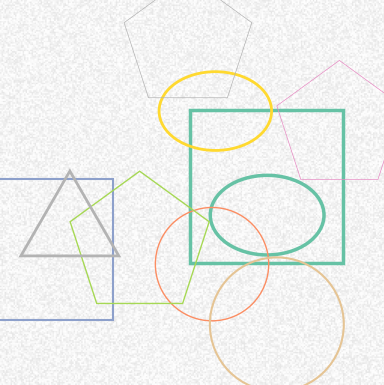[{"shape": "square", "thickness": 2.5, "radius": 0.99, "center": [0.693, 0.517]}, {"shape": "oval", "thickness": 2.5, "radius": 0.74, "center": [0.694, 0.441]}, {"shape": "circle", "thickness": 1, "radius": 0.74, "center": [0.551, 0.314]}, {"shape": "square", "thickness": 1.5, "radius": 0.91, "center": [0.11, 0.352]}, {"shape": "pentagon", "thickness": 0.5, "radius": 0.85, "center": [0.881, 0.672]}, {"shape": "pentagon", "thickness": 1, "radius": 0.95, "center": [0.363, 0.365]}, {"shape": "oval", "thickness": 2, "radius": 0.73, "center": [0.559, 0.712]}, {"shape": "circle", "thickness": 1.5, "radius": 0.87, "center": [0.719, 0.158]}, {"shape": "pentagon", "thickness": 0.5, "radius": 0.87, "center": [0.488, 0.887]}, {"shape": "triangle", "thickness": 2, "radius": 0.73, "center": [0.181, 0.409]}]